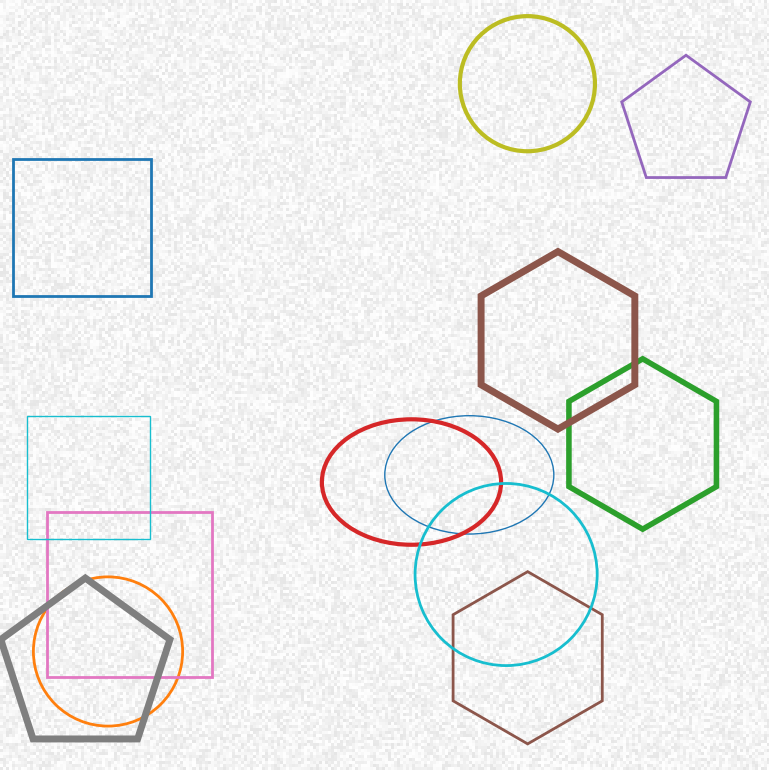[{"shape": "oval", "thickness": 0.5, "radius": 0.55, "center": [0.609, 0.383]}, {"shape": "square", "thickness": 1, "radius": 0.45, "center": [0.107, 0.705]}, {"shape": "circle", "thickness": 1, "radius": 0.48, "center": [0.14, 0.154]}, {"shape": "hexagon", "thickness": 2, "radius": 0.55, "center": [0.835, 0.423]}, {"shape": "oval", "thickness": 1.5, "radius": 0.58, "center": [0.534, 0.374]}, {"shape": "pentagon", "thickness": 1, "radius": 0.44, "center": [0.891, 0.84]}, {"shape": "hexagon", "thickness": 2.5, "radius": 0.58, "center": [0.725, 0.558]}, {"shape": "hexagon", "thickness": 1, "radius": 0.56, "center": [0.685, 0.146]}, {"shape": "square", "thickness": 1, "radius": 0.54, "center": [0.168, 0.228]}, {"shape": "pentagon", "thickness": 2.5, "radius": 0.58, "center": [0.111, 0.134]}, {"shape": "circle", "thickness": 1.5, "radius": 0.44, "center": [0.685, 0.891]}, {"shape": "square", "thickness": 0.5, "radius": 0.4, "center": [0.115, 0.38]}, {"shape": "circle", "thickness": 1, "radius": 0.59, "center": [0.657, 0.254]}]